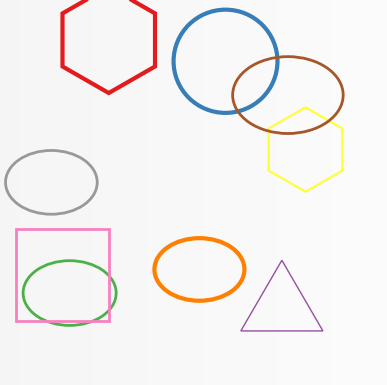[{"shape": "hexagon", "thickness": 3, "radius": 0.69, "center": [0.281, 0.896]}, {"shape": "circle", "thickness": 3, "radius": 0.67, "center": [0.582, 0.841]}, {"shape": "oval", "thickness": 2, "radius": 0.6, "center": [0.18, 0.239]}, {"shape": "triangle", "thickness": 1, "radius": 0.61, "center": [0.727, 0.202]}, {"shape": "oval", "thickness": 3, "radius": 0.58, "center": [0.515, 0.3]}, {"shape": "hexagon", "thickness": 1.5, "radius": 0.55, "center": [0.788, 0.612]}, {"shape": "oval", "thickness": 2, "radius": 0.71, "center": [0.743, 0.753]}, {"shape": "square", "thickness": 2, "radius": 0.6, "center": [0.161, 0.285]}, {"shape": "oval", "thickness": 2, "radius": 0.59, "center": [0.133, 0.526]}]